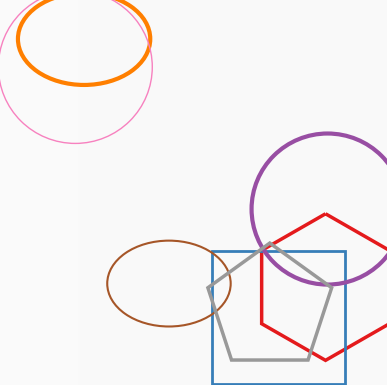[{"shape": "hexagon", "thickness": 2.5, "radius": 0.95, "center": [0.84, 0.254]}, {"shape": "square", "thickness": 2, "radius": 0.86, "center": [0.719, 0.175]}, {"shape": "circle", "thickness": 3, "radius": 0.98, "center": [0.845, 0.457]}, {"shape": "oval", "thickness": 3, "radius": 0.85, "center": [0.217, 0.899]}, {"shape": "oval", "thickness": 1.5, "radius": 0.8, "center": [0.436, 0.263]}, {"shape": "circle", "thickness": 1, "radius": 0.99, "center": [0.194, 0.826]}, {"shape": "pentagon", "thickness": 2.5, "radius": 0.84, "center": [0.696, 0.201]}]